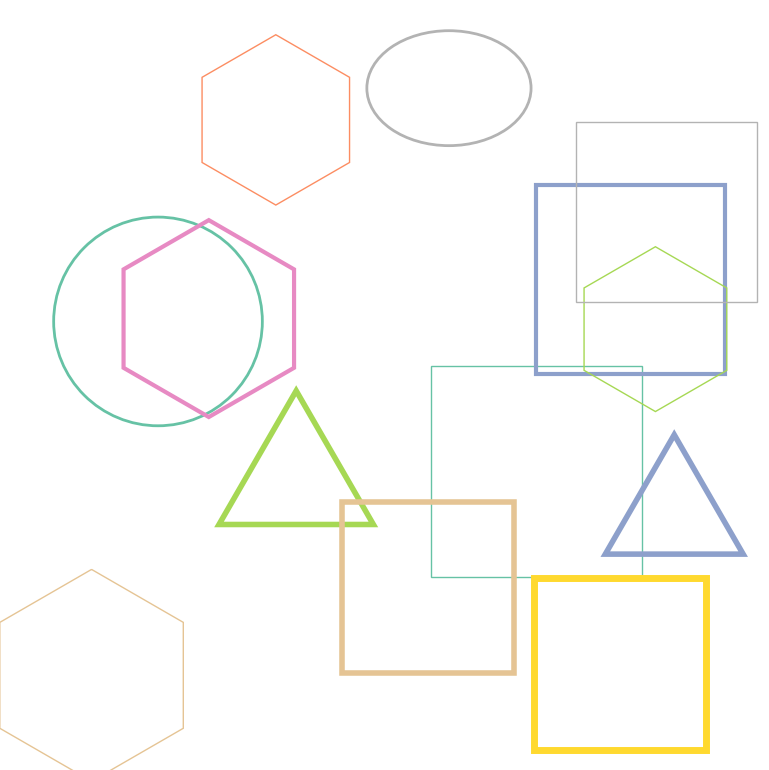[{"shape": "square", "thickness": 0.5, "radius": 0.68, "center": [0.697, 0.388]}, {"shape": "circle", "thickness": 1, "radius": 0.68, "center": [0.205, 0.583]}, {"shape": "hexagon", "thickness": 0.5, "radius": 0.55, "center": [0.358, 0.844]}, {"shape": "square", "thickness": 1.5, "radius": 0.61, "center": [0.818, 0.637]}, {"shape": "triangle", "thickness": 2, "radius": 0.52, "center": [0.876, 0.332]}, {"shape": "hexagon", "thickness": 1.5, "radius": 0.64, "center": [0.271, 0.586]}, {"shape": "triangle", "thickness": 2, "radius": 0.58, "center": [0.385, 0.377]}, {"shape": "hexagon", "thickness": 0.5, "radius": 0.54, "center": [0.851, 0.573]}, {"shape": "square", "thickness": 2.5, "radius": 0.56, "center": [0.805, 0.138]}, {"shape": "square", "thickness": 2, "radius": 0.56, "center": [0.556, 0.237]}, {"shape": "hexagon", "thickness": 0.5, "radius": 0.69, "center": [0.119, 0.123]}, {"shape": "square", "thickness": 0.5, "radius": 0.59, "center": [0.866, 0.724]}, {"shape": "oval", "thickness": 1, "radius": 0.53, "center": [0.583, 0.885]}]